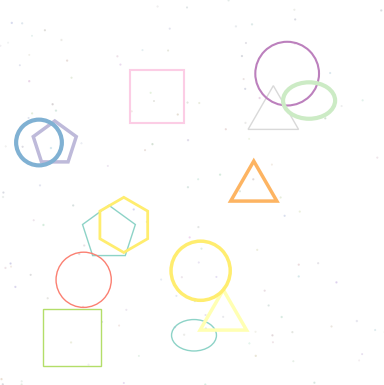[{"shape": "pentagon", "thickness": 1, "radius": 0.36, "center": [0.283, 0.395]}, {"shape": "oval", "thickness": 1, "radius": 0.29, "center": [0.504, 0.129]}, {"shape": "triangle", "thickness": 2.5, "radius": 0.35, "center": [0.58, 0.177]}, {"shape": "pentagon", "thickness": 2.5, "radius": 0.29, "center": [0.142, 0.627]}, {"shape": "circle", "thickness": 1, "radius": 0.36, "center": [0.217, 0.273]}, {"shape": "circle", "thickness": 3, "radius": 0.3, "center": [0.101, 0.63]}, {"shape": "triangle", "thickness": 2.5, "radius": 0.35, "center": [0.659, 0.512]}, {"shape": "square", "thickness": 1, "radius": 0.37, "center": [0.187, 0.122]}, {"shape": "square", "thickness": 1.5, "radius": 0.35, "center": [0.408, 0.75]}, {"shape": "triangle", "thickness": 1, "radius": 0.38, "center": [0.71, 0.702]}, {"shape": "circle", "thickness": 1.5, "radius": 0.41, "center": [0.746, 0.809]}, {"shape": "oval", "thickness": 3, "radius": 0.34, "center": [0.803, 0.739]}, {"shape": "circle", "thickness": 2.5, "radius": 0.38, "center": [0.521, 0.297]}, {"shape": "hexagon", "thickness": 2, "radius": 0.36, "center": [0.322, 0.416]}]